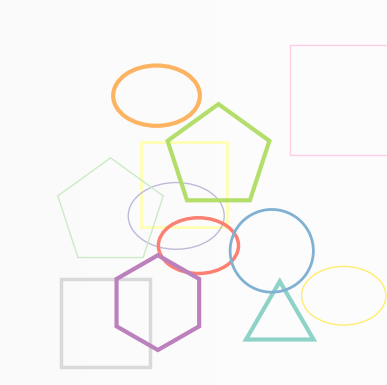[{"shape": "triangle", "thickness": 3, "radius": 0.5, "center": [0.722, 0.168]}, {"shape": "square", "thickness": 2, "radius": 0.55, "center": [0.476, 0.521]}, {"shape": "oval", "thickness": 1, "radius": 0.62, "center": [0.455, 0.439]}, {"shape": "oval", "thickness": 2.5, "radius": 0.52, "center": [0.512, 0.362]}, {"shape": "circle", "thickness": 2, "radius": 0.54, "center": [0.701, 0.348]}, {"shape": "oval", "thickness": 3, "radius": 0.56, "center": [0.404, 0.752]}, {"shape": "pentagon", "thickness": 3, "radius": 0.69, "center": [0.564, 0.591]}, {"shape": "square", "thickness": 1, "radius": 0.72, "center": [0.891, 0.741]}, {"shape": "square", "thickness": 2.5, "radius": 0.57, "center": [0.272, 0.161]}, {"shape": "hexagon", "thickness": 3, "radius": 0.62, "center": [0.407, 0.214]}, {"shape": "pentagon", "thickness": 1, "radius": 0.72, "center": [0.285, 0.447]}, {"shape": "oval", "thickness": 1, "radius": 0.54, "center": [0.887, 0.232]}]